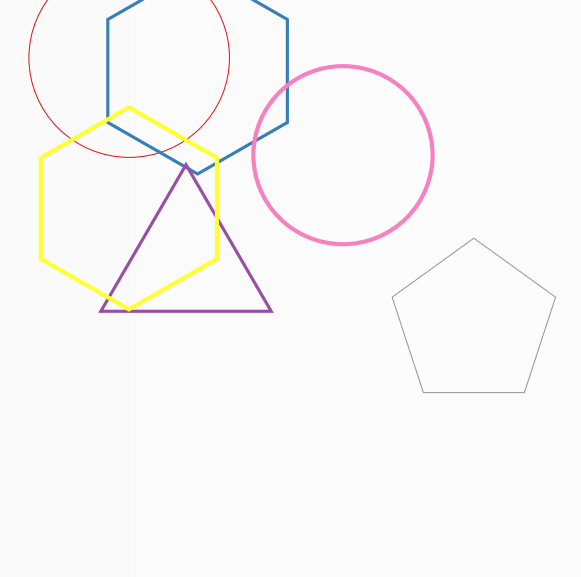[{"shape": "circle", "thickness": 0.5, "radius": 0.86, "center": [0.222, 0.899]}, {"shape": "hexagon", "thickness": 1.5, "radius": 0.89, "center": [0.34, 0.876]}, {"shape": "triangle", "thickness": 1.5, "radius": 0.85, "center": [0.32, 0.545]}, {"shape": "hexagon", "thickness": 2, "radius": 0.87, "center": [0.222, 0.638]}, {"shape": "circle", "thickness": 2, "radius": 0.77, "center": [0.59, 0.73]}, {"shape": "pentagon", "thickness": 0.5, "radius": 0.74, "center": [0.815, 0.439]}]